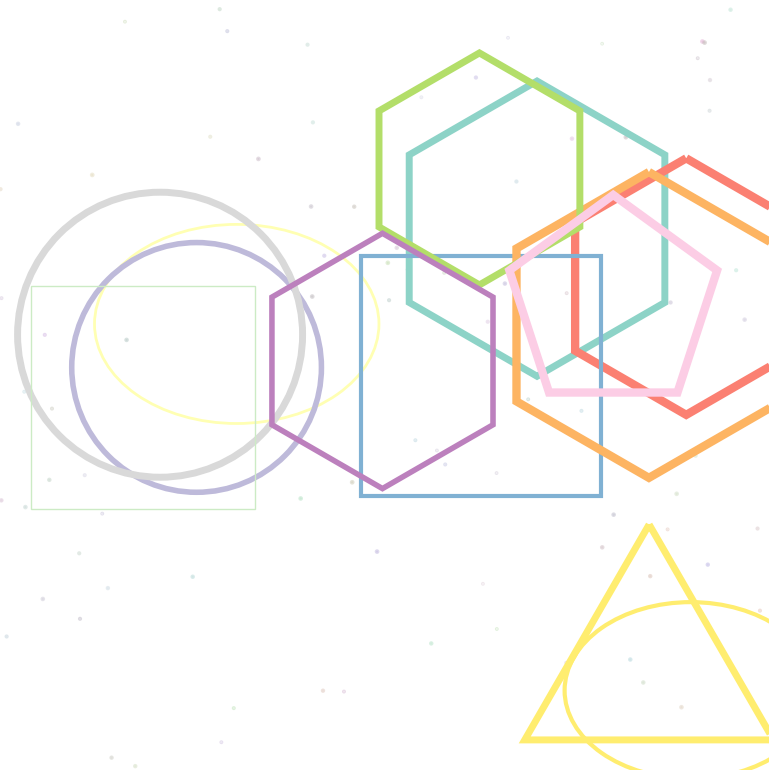[{"shape": "hexagon", "thickness": 2.5, "radius": 0.96, "center": [0.697, 0.703]}, {"shape": "oval", "thickness": 1, "radius": 0.92, "center": [0.307, 0.579]}, {"shape": "circle", "thickness": 2, "radius": 0.81, "center": [0.255, 0.523]}, {"shape": "hexagon", "thickness": 3, "radius": 0.83, "center": [0.891, 0.628]}, {"shape": "square", "thickness": 1.5, "radius": 0.78, "center": [0.625, 0.512]}, {"shape": "hexagon", "thickness": 3, "radius": 0.99, "center": [0.843, 0.578]}, {"shape": "hexagon", "thickness": 2.5, "radius": 0.75, "center": [0.623, 0.781]}, {"shape": "pentagon", "thickness": 3, "radius": 0.71, "center": [0.796, 0.605]}, {"shape": "circle", "thickness": 2.5, "radius": 0.93, "center": [0.208, 0.565]}, {"shape": "hexagon", "thickness": 2, "radius": 0.83, "center": [0.497, 0.531]}, {"shape": "square", "thickness": 0.5, "radius": 0.73, "center": [0.186, 0.484]}, {"shape": "oval", "thickness": 1.5, "radius": 0.82, "center": [0.897, 0.103]}, {"shape": "triangle", "thickness": 2.5, "radius": 0.93, "center": [0.843, 0.132]}]